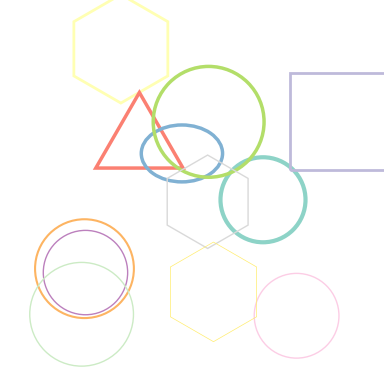[{"shape": "circle", "thickness": 3, "radius": 0.55, "center": [0.683, 0.481]}, {"shape": "hexagon", "thickness": 2, "radius": 0.7, "center": [0.314, 0.873]}, {"shape": "square", "thickness": 2, "radius": 0.63, "center": [0.88, 0.684]}, {"shape": "triangle", "thickness": 2.5, "radius": 0.65, "center": [0.362, 0.629]}, {"shape": "oval", "thickness": 2.5, "radius": 0.53, "center": [0.473, 0.601]}, {"shape": "circle", "thickness": 1.5, "radius": 0.64, "center": [0.219, 0.302]}, {"shape": "circle", "thickness": 2.5, "radius": 0.72, "center": [0.542, 0.684]}, {"shape": "circle", "thickness": 1, "radius": 0.55, "center": [0.77, 0.18]}, {"shape": "hexagon", "thickness": 1, "radius": 0.61, "center": [0.539, 0.476]}, {"shape": "circle", "thickness": 1, "radius": 0.55, "center": [0.222, 0.292]}, {"shape": "circle", "thickness": 1, "radius": 0.67, "center": [0.212, 0.184]}, {"shape": "hexagon", "thickness": 0.5, "radius": 0.65, "center": [0.555, 0.242]}]